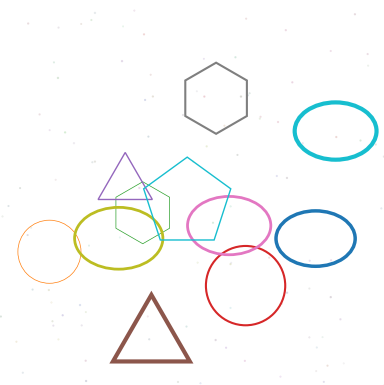[{"shape": "oval", "thickness": 2.5, "radius": 0.51, "center": [0.82, 0.38]}, {"shape": "circle", "thickness": 0.5, "radius": 0.41, "center": [0.128, 0.346]}, {"shape": "hexagon", "thickness": 0.5, "radius": 0.4, "center": [0.371, 0.447]}, {"shape": "circle", "thickness": 1.5, "radius": 0.52, "center": [0.638, 0.258]}, {"shape": "triangle", "thickness": 1, "radius": 0.41, "center": [0.325, 0.523]}, {"shape": "triangle", "thickness": 3, "radius": 0.58, "center": [0.393, 0.119]}, {"shape": "oval", "thickness": 2, "radius": 0.54, "center": [0.595, 0.414]}, {"shape": "hexagon", "thickness": 1.5, "radius": 0.46, "center": [0.561, 0.745]}, {"shape": "oval", "thickness": 2, "radius": 0.57, "center": [0.308, 0.381]}, {"shape": "oval", "thickness": 3, "radius": 0.53, "center": [0.872, 0.66]}, {"shape": "pentagon", "thickness": 1, "radius": 0.59, "center": [0.486, 0.473]}]